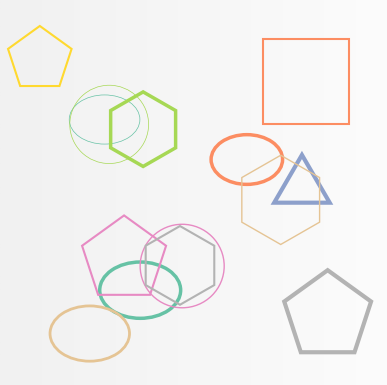[{"shape": "oval", "thickness": 0.5, "radius": 0.46, "center": [0.27, 0.69]}, {"shape": "oval", "thickness": 2.5, "radius": 0.52, "center": [0.362, 0.246]}, {"shape": "square", "thickness": 1.5, "radius": 0.55, "center": [0.789, 0.789]}, {"shape": "oval", "thickness": 2.5, "radius": 0.46, "center": [0.637, 0.586]}, {"shape": "triangle", "thickness": 3, "radius": 0.41, "center": [0.779, 0.515]}, {"shape": "circle", "thickness": 1, "radius": 0.54, "center": [0.47, 0.309]}, {"shape": "pentagon", "thickness": 1.5, "radius": 0.57, "center": [0.32, 0.326]}, {"shape": "circle", "thickness": 0.5, "radius": 0.51, "center": [0.282, 0.677]}, {"shape": "hexagon", "thickness": 2.5, "radius": 0.48, "center": [0.369, 0.664]}, {"shape": "pentagon", "thickness": 1.5, "radius": 0.43, "center": [0.103, 0.846]}, {"shape": "oval", "thickness": 2, "radius": 0.51, "center": [0.232, 0.134]}, {"shape": "hexagon", "thickness": 1, "radius": 0.58, "center": [0.724, 0.481]}, {"shape": "hexagon", "thickness": 1.5, "radius": 0.51, "center": [0.464, 0.311]}, {"shape": "pentagon", "thickness": 3, "radius": 0.59, "center": [0.846, 0.18]}]